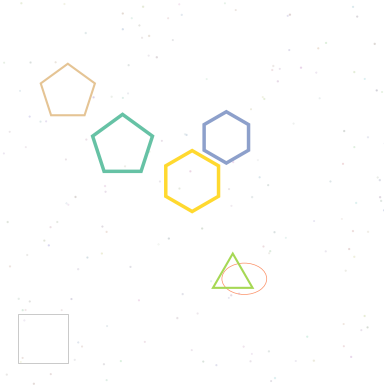[{"shape": "pentagon", "thickness": 2.5, "radius": 0.41, "center": [0.318, 0.621]}, {"shape": "oval", "thickness": 0.5, "radius": 0.29, "center": [0.635, 0.276]}, {"shape": "hexagon", "thickness": 2.5, "radius": 0.33, "center": [0.588, 0.643]}, {"shape": "triangle", "thickness": 1.5, "radius": 0.3, "center": [0.605, 0.282]}, {"shape": "hexagon", "thickness": 2.5, "radius": 0.4, "center": [0.499, 0.53]}, {"shape": "pentagon", "thickness": 1.5, "radius": 0.37, "center": [0.176, 0.76]}, {"shape": "square", "thickness": 0.5, "radius": 0.32, "center": [0.112, 0.121]}]